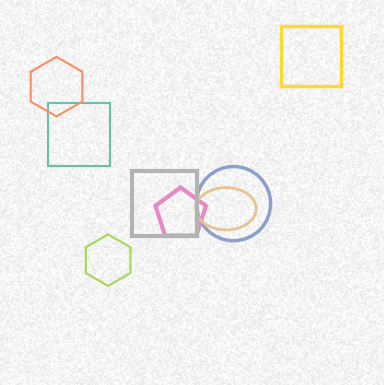[{"shape": "square", "thickness": 1.5, "radius": 0.41, "center": [0.205, 0.65]}, {"shape": "hexagon", "thickness": 1.5, "radius": 0.39, "center": [0.147, 0.775]}, {"shape": "circle", "thickness": 2.5, "radius": 0.48, "center": [0.606, 0.471]}, {"shape": "pentagon", "thickness": 3, "radius": 0.35, "center": [0.469, 0.444]}, {"shape": "hexagon", "thickness": 1.5, "radius": 0.33, "center": [0.281, 0.324]}, {"shape": "square", "thickness": 2.5, "radius": 0.39, "center": [0.808, 0.854]}, {"shape": "oval", "thickness": 2, "radius": 0.39, "center": [0.587, 0.458]}, {"shape": "square", "thickness": 3, "radius": 0.42, "center": [0.427, 0.471]}]